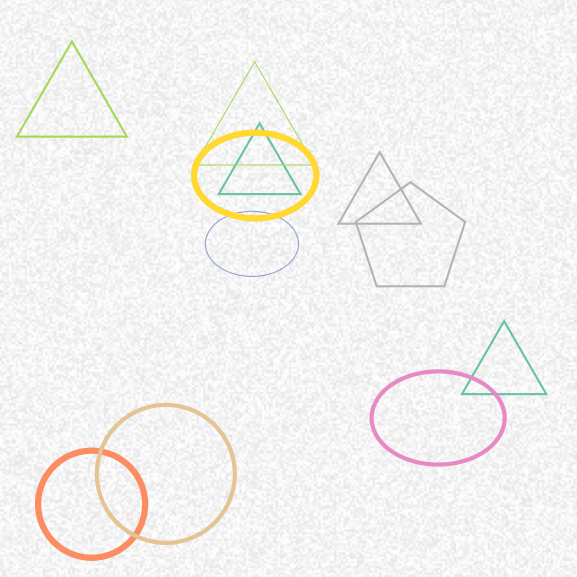[{"shape": "triangle", "thickness": 1, "radius": 0.41, "center": [0.45, 0.704]}, {"shape": "triangle", "thickness": 1, "radius": 0.42, "center": [0.873, 0.359]}, {"shape": "circle", "thickness": 3, "radius": 0.46, "center": [0.159, 0.126]}, {"shape": "oval", "thickness": 0.5, "radius": 0.4, "center": [0.436, 0.577]}, {"shape": "oval", "thickness": 2, "radius": 0.58, "center": [0.759, 0.275]}, {"shape": "triangle", "thickness": 0.5, "radius": 0.6, "center": [0.441, 0.773]}, {"shape": "triangle", "thickness": 1, "radius": 0.55, "center": [0.124, 0.817]}, {"shape": "oval", "thickness": 3, "radius": 0.53, "center": [0.442, 0.695]}, {"shape": "circle", "thickness": 2, "radius": 0.6, "center": [0.287, 0.179]}, {"shape": "triangle", "thickness": 1, "radius": 0.41, "center": [0.657, 0.653]}, {"shape": "pentagon", "thickness": 1, "radius": 0.5, "center": [0.711, 0.584]}]